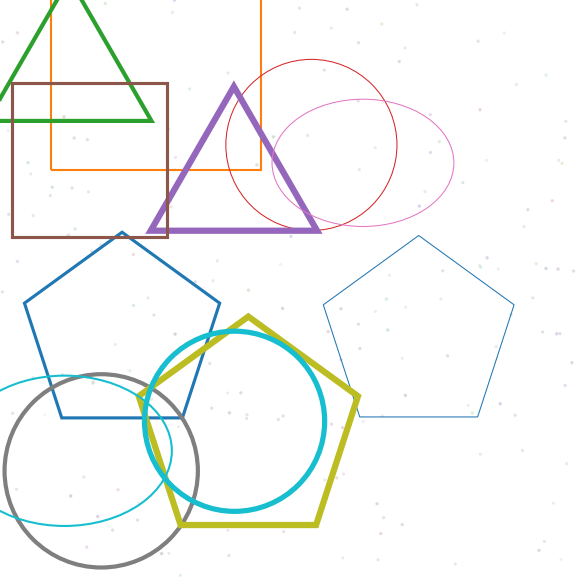[{"shape": "pentagon", "thickness": 0.5, "radius": 0.87, "center": [0.725, 0.418]}, {"shape": "pentagon", "thickness": 1.5, "radius": 0.89, "center": [0.211, 0.419]}, {"shape": "square", "thickness": 1, "radius": 0.91, "center": [0.27, 0.888]}, {"shape": "triangle", "thickness": 2, "radius": 0.82, "center": [0.12, 0.872]}, {"shape": "circle", "thickness": 0.5, "radius": 0.74, "center": [0.539, 0.748]}, {"shape": "triangle", "thickness": 3, "radius": 0.83, "center": [0.405, 0.683]}, {"shape": "square", "thickness": 1.5, "radius": 0.67, "center": [0.155, 0.722]}, {"shape": "oval", "thickness": 0.5, "radius": 0.79, "center": [0.628, 0.717]}, {"shape": "circle", "thickness": 2, "radius": 0.84, "center": [0.175, 0.184]}, {"shape": "pentagon", "thickness": 3, "radius": 1.0, "center": [0.43, 0.251]}, {"shape": "oval", "thickness": 1, "radius": 0.93, "center": [0.112, 0.219]}, {"shape": "circle", "thickness": 2.5, "radius": 0.78, "center": [0.406, 0.27]}]